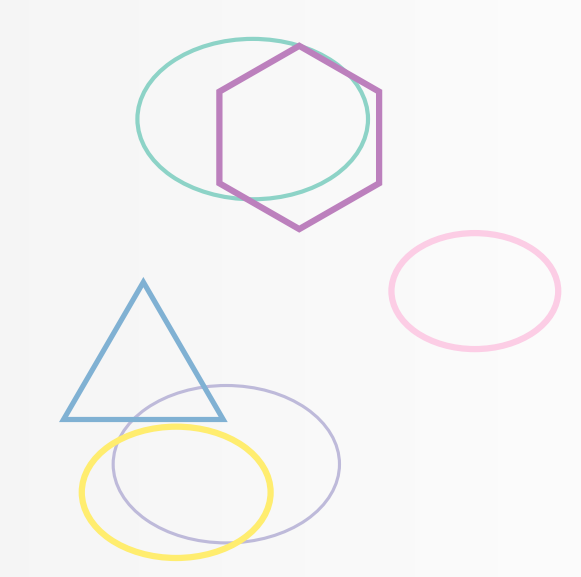[{"shape": "oval", "thickness": 2, "radius": 0.99, "center": [0.435, 0.793]}, {"shape": "oval", "thickness": 1.5, "radius": 0.97, "center": [0.389, 0.195]}, {"shape": "triangle", "thickness": 2.5, "radius": 0.79, "center": [0.247, 0.352]}, {"shape": "oval", "thickness": 3, "radius": 0.72, "center": [0.817, 0.495]}, {"shape": "hexagon", "thickness": 3, "radius": 0.79, "center": [0.515, 0.761]}, {"shape": "oval", "thickness": 3, "radius": 0.81, "center": [0.303, 0.147]}]